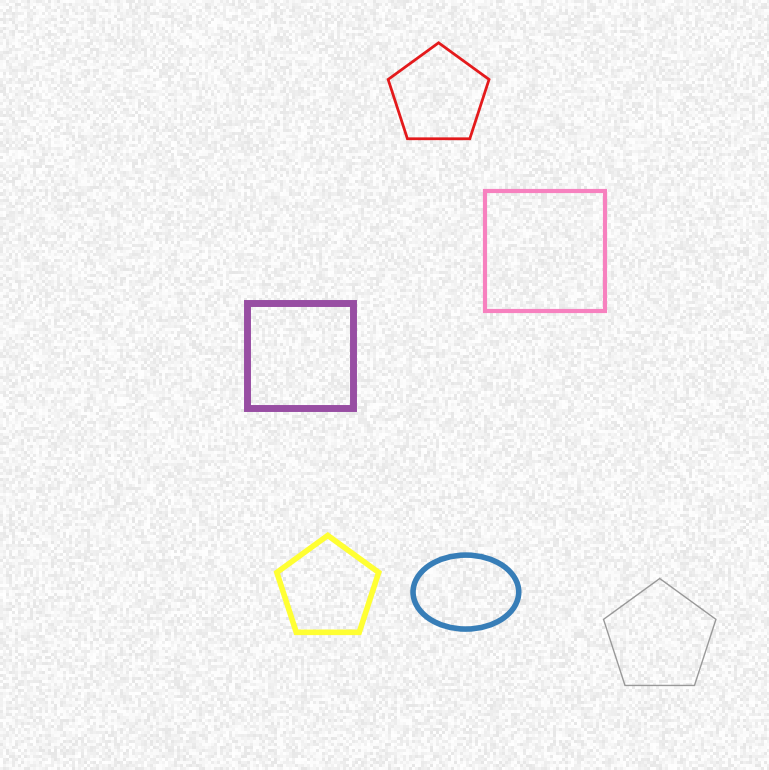[{"shape": "pentagon", "thickness": 1, "radius": 0.34, "center": [0.57, 0.876]}, {"shape": "oval", "thickness": 2, "radius": 0.34, "center": [0.605, 0.231]}, {"shape": "square", "thickness": 2.5, "radius": 0.34, "center": [0.39, 0.538]}, {"shape": "pentagon", "thickness": 2, "radius": 0.35, "center": [0.426, 0.235]}, {"shape": "square", "thickness": 1.5, "radius": 0.39, "center": [0.707, 0.674]}, {"shape": "pentagon", "thickness": 0.5, "radius": 0.38, "center": [0.857, 0.172]}]